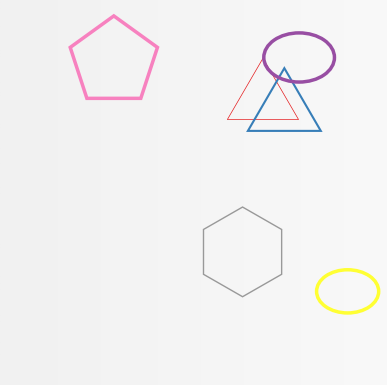[{"shape": "triangle", "thickness": 0.5, "radius": 0.53, "center": [0.679, 0.743]}, {"shape": "triangle", "thickness": 1.5, "radius": 0.54, "center": [0.734, 0.714]}, {"shape": "oval", "thickness": 2.5, "radius": 0.46, "center": [0.772, 0.851]}, {"shape": "oval", "thickness": 2.5, "radius": 0.4, "center": [0.897, 0.243]}, {"shape": "pentagon", "thickness": 2.5, "radius": 0.59, "center": [0.294, 0.84]}, {"shape": "hexagon", "thickness": 1, "radius": 0.58, "center": [0.626, 0.346]}]